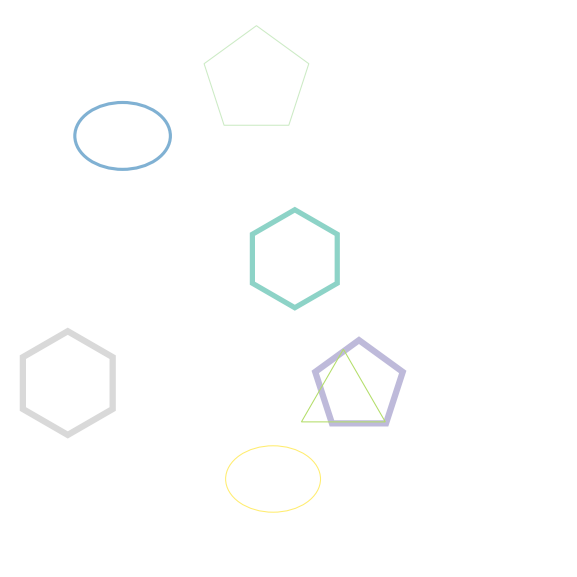[{"shape": "hexagon", "thickness": 2.5, "radius": 0.42, "center": [0.511, 0.551]}, {"shape": "pentagon", "thickness": 3, "radius": 0.4, "center": [0.622, 0.33]}, {"shape": "oval", "thickness": 1.5, "radius": 0.41, "center": [0.212, 0.764]}, {"shape": "triangle", "thickness": 0.5, "radius": 0.42, "center": [0.595, 0.311]}, {"shape": "hexagon", "thickness": 3, "radius": 0.45, "center": [0.117, 0.336]}, {"shape": "pentagon", "thickness": 0.5, "radius": 0.48, "center": [0.444, 0.859]}, {"shape": "oval", "thickness": 0.5, "radius": 0.41, "center": [0.473, 0.17]}]